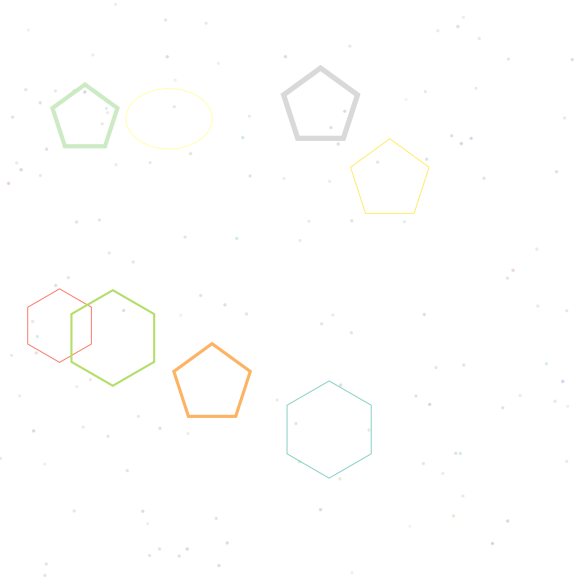[{"shape": "hexagon", "thickness": 0.5, "radius": 0.42, "center": [0.57, 0.255]}, {"shape": "oval", "thickness": 0.5, "radius": 0.37, "center": [0.293, 0.793]}, {"shape": "hexagon", "thickness": 0.5, "radius": 0.32, "center": [0.103, 0.435]}, {"shape": "pentagon", "thickness": 1.5, "radius": 0.35, "center": [0.367, 0.334]}, {"shape": "hexagon", "thickness": 1, "radius": 0.41, "center": [0.195, 0.414]}, {"shape": "pentagon", "thickness": 2.5, "radius": 0.34, "center": [0.555, 0.814]}, {"shape": "pentagon", "thickness": 2, "radius": 0.3, "center": [0.147, 0.794]}, {"shape": "pentagon", "thickness": 0.5, "radius": 0.36, "center": [0.675, 0.687]}]